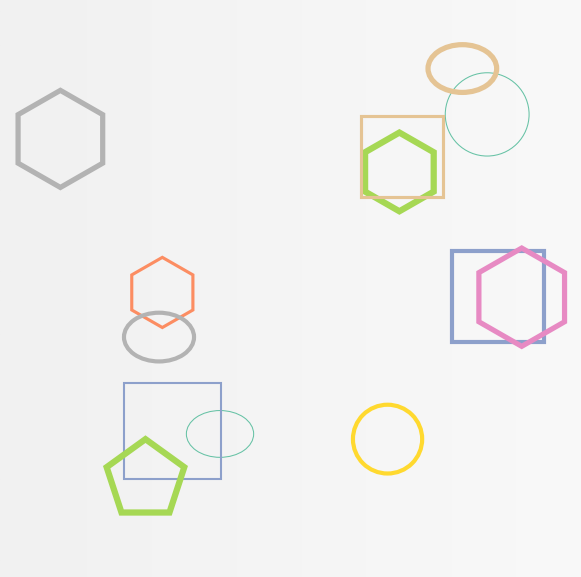[{"shape": "oval", "thickness": 0.5, "radius": 0.29, "center": [0.379, 0.248]}, {"shape": "circle", "thickness": 0.5, "radius": 0.36, "center": [0.838, 0.801]}, {"shape": "hexagon", "thickness": 1.5, "radius": 0.3, "center": [0.279, 0.493]}, {"shape": "square", "thickness": 1, "radius": 0.42, "center": [0.297, 0.253]}, {"shape": "square", "thickness": 2, "radius": 0.4, "center": [0.856, 0.486]}, {"shape": "hexagon", "thickness": 2.5, "radius": 0.43, "center": [0.898, 0.485]}, {"shape": "pentagon", "thickness": 3, "radius": 0.35, "center": [0.25, 0.168]}, {"shape": "hexagon", "thickness": 3, "radius": 0.34, "center": [0.687, 0.701]}, {"shape": "circle", "thickness": 2, "radius": 0.3, "center": [0.667, 0.239]}, {"shape": "square", "thickness": 1.5, "radius": 0.35, "center": [0.692, 0.728]}, {"shape": "oval", "thickness": 2.5, "radius": 0.3, "center": [0.795, 0.88]}, {"shape": "hexagon", "thickness": 2.5, "radius": 0.42, "center": [0.104, 0.759]}, {"shape": "oval", "thickness": 2, "radius": 0.3, "center": [0.274, 0.415]}]